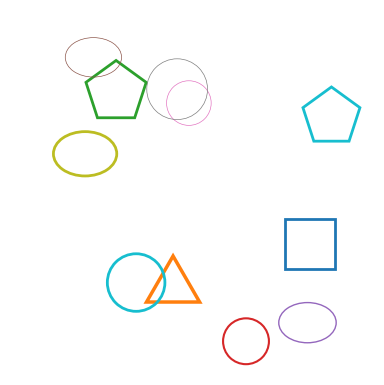[{"shape": "square", "thickness": 2, "radius": 0.32, "center": [0.805, 0.366]}, {"shape": "triangle", "thickness": 2.5, "radius": 0.4, "center": [0.45, 0.255]}, {"shape": "pentagon", "thickness": 2, "radius": 0.41, "center": [0.301, 0.761]}, {"shape": "circle", "thickness": 1.5, "radius": 0.3, "center": [0.639, 0.114]}, {"shape": "oval", "thickness": 1, "radius": 0.37, "center": [0.799, 0.162]}, {"shape": "oval", "thickness": 0.5, "radius": 0.37, "center": [0.243, 0.851]}, {"shape": "circle", "thickness": 0.5, "radius": 0.29, "center": [0.491, 0.732]}, {"shape": "circle", "thickness": 0.5, "radius": 0.39, "center": [0.46, 0.768]}, {"shape": "oval", "thickness": 2, "radius": 0.41, "center": [0.221, 0.601]}, {"shape": "circle", "thickness": 2, "radius": 0.37, "center": [0.354, 0.266]}, {"shape": "pentagon", "thickness": 2, "radius": 0.39, "center": [0.861, 0.696]}]